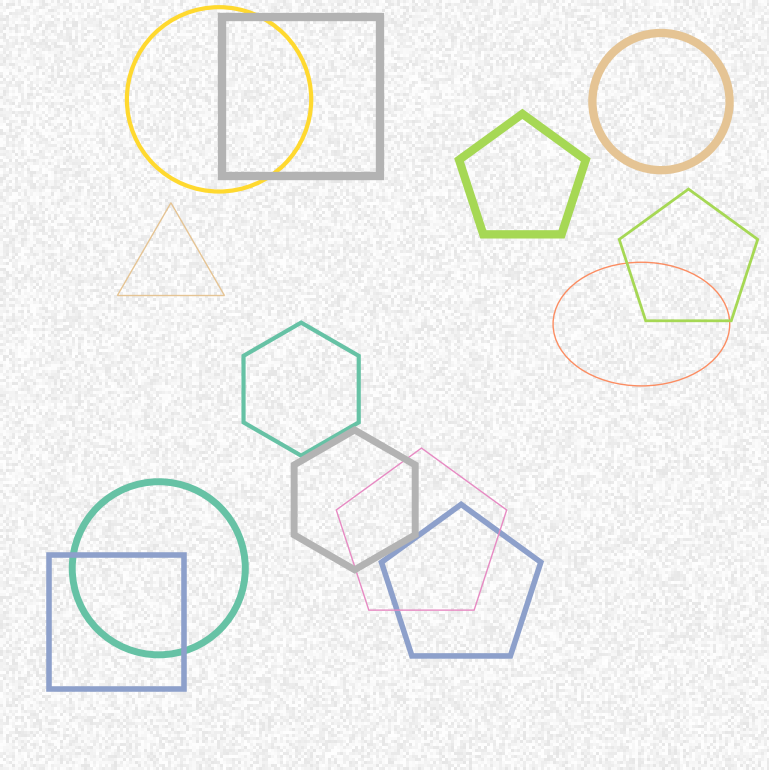[{"shape": "circle", "thickness": 2.5, "radius": 0.56, "center": [0.206, 0.262]}, {"shape": "hexagon", "thickness": 1.5, "radius": 0.43, "center": [0.391, 0.495]}, {"shape": "oval", "thickness": 0.5, "radius": 0.57, "center": [0.833, 0.579]}, {"shape": "square", "thickness": 2, "radius": 0.44, "center": [0.151, 0.192]}, {"shape": "pentagon", "thickness": 2, "radius": 0.54, "center": [0.599, 0.236]}, {"shape": "pentagon", "thickness": 0.5, "radius": 0.58, "center": [0.547, 0.302]}, {"shape": "pentagon", "thickness": 3, "radius": 0.43, "center": [0.678, 0.766]}, {"shape": "pentagon", "thickness": 1, "radius": 0.47, "center": [0.894, 0.66]}, {"shape": "circle", "thickness": 1.5, "radius": 0.6, "center": [0.284, 0.871]}, {"shape": "triangle", "thickness": 0.5, "radius": 0.4, "center": [0.222, 0.656]}, {"shape": "circle", "thickness": 3, "radius": 0.45, "center": [0.858, 0.868]}, {"shape": "square", "thickness": 3, "radius": 0.52, "center": [0.391, 0.874]}, {"shape": "hexagon", "thickness": 2.5, "radius": 0.45, "center": [0.461, 0.351]}]